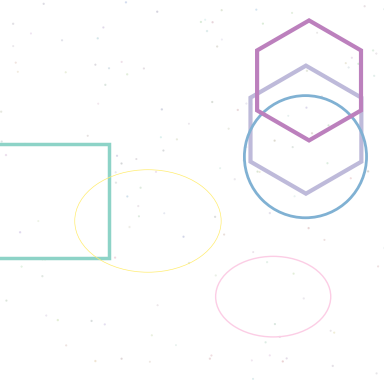[{"shape": "square", "thickness": 2.5, "radius": 0.74, "center": [0.135, 0.479]}, {"shape": "hexagon", "thickness": 3, "radius": 0.83, "center": [0.795, 0.663]}, {"shape": "circle", "thickness": 2, "radius": 0.79, "center": [0.793, 0.593]}, {"shape": "oval", "thickness": 1, "radius": 0.75, "center": [0.71, 0.23]}, {"shape": "hexagon", "thickness": 3, "radius": 0.78, "center": [0.803, 0.791]}, {"shape": "oval", "thickness": 0.5, "radius": 0.95, "center": [0.384, 0.426]}]